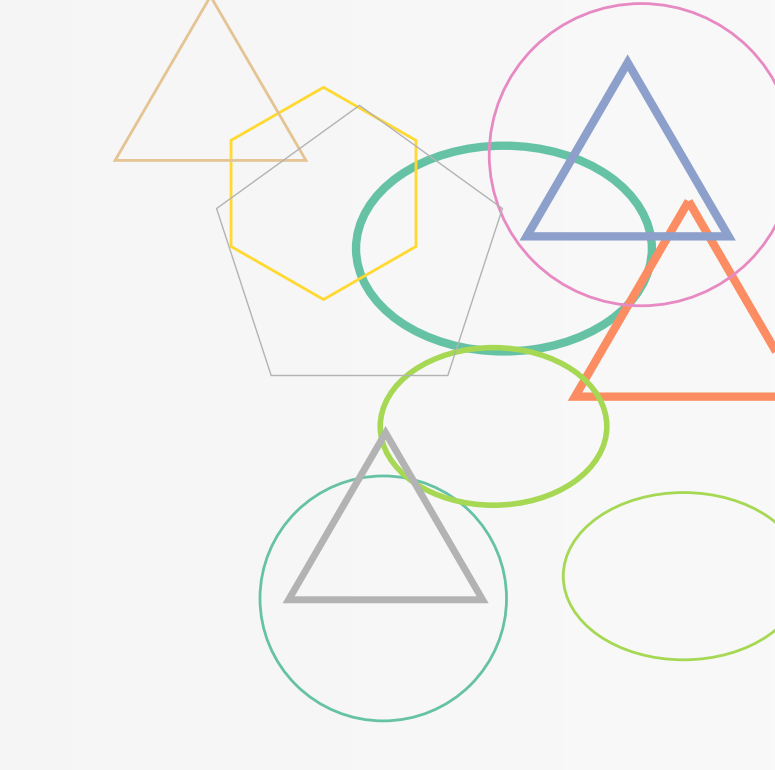[{"shape": "oval", "thickness": 3, "radius": 0.95, "center": [0.65, 0.677]}, {"shape": "circle", "thickness": 1, "radius": 0.8, "center": [0.495, 0.223]}, {"shape": "triangle", "thickness": 3, "radius": 0.85, "center": [0.888, 0.57]}, {"shape": "triangle", "thickness": 3, "radius": 0.75, "center": [0.81, 0.768]}, {"shape": "circle", "thickness": 1, "radius": 0.98, "center": [0.828, 0.799]}, {"shape": "oval", "thickness": 2, "radius": 0.73, "center": [0.637, 0.446]}, {"shape": "oval", "thickness": 1, "radius": 0.78, "center": [0.882, 0.252]}, {"shape": "hexagon", "thickness": 1, "radius": 0.69, "center": [0.417, 0.749]}, {"shape": "triangle", "thickness": 1, "radius": 0.71, "center": [0.272, 0.863]}, {"shape": "pentagon", "thickness": 0.5, "radius": 0.97, "center": [0.464, 0.669]}, {"shape": "triangle", "thickness": 2.5, "radius": 0.72, "center": [0.498, 0.293]}]